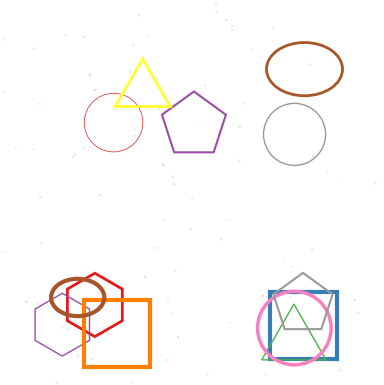[{"shape": "circle", "thickness": 0.5, "radius": 0.38, "center": [0.295, 0.682]}, {"shape": "hexagon", "thickness": 2, "radius": 0.41, "center": [0.246, 0.208]}, {"shape": "square", "thickness": 3, "radius": 0.44, "center": [0.789, 0.154]}, {"shape": "triangle", "thickness": 1, "radius": 0.48, "center": [0.763, 0.114]}, {"shape": "pentagon", "thickness": 1.5, "radius": 0.44, "center": [0.504, 0.675]}, {"shape": "hexagon", "thickness": 1, "radius": 0.41, "center": [0.162, 0.157]}, {"shape": "square", "thickness": 3, "radius": 0.43, "center": [0.303, 0.134]}, {"shape": "triangle", "thickness": 2, "radius": 0.41, "center": [0.371, 0.765]}, {"shape": "oval", "thickness": 3, "radius": 0.35, "center": [0.202, 0.227]}, {"shape": "oval", "thickness": 2, "radius": 0.49, "center": [0.791, 0.82]}, {"shape": "circle", "thickness": 2.5, "radius": 0.48, "center": [0.764, 0.148]}, {"shape": "circle", "thickness": 1, "radius": 0.4, "center": [0.765, 0.651]}, {"shape": "pentagon", "thickness": 1.5, "radius": 0.4, "center": [0.787, 0.211]}]